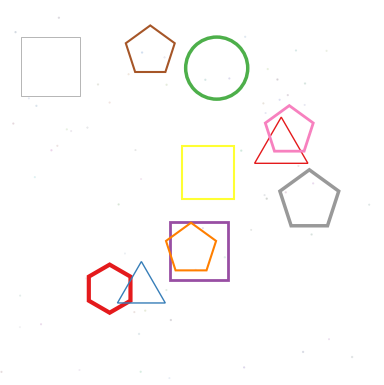[{"shape": "hexagon", "thickness": 3, "radius": 0.31, "center": [0.285, 0.25]}, {"shape": "triangle", "thickness": 1, "radius": 0.4, "center": [0.73, 0.616]}, {"shape": "triangle", "thickness": 1, "radius": 0.36, "center": [0.367, 0.249]}, {"shape": "circle", "thickness": 2.5, "radius": 0.4, "center": [0.563, 0.823]}, {"shape": "square", "thickness": 2, "radius": 0.38, "center": [0.517, 0.349]}, {"shape": "pentagon", "thickness": 1.5, "radius": 0.34, "center": [0.496, 0.353]}, {"shape": "square", "thickness": 1.5, "radius": 0.34, "center": [0.54, 0.552]}, {"shape": "pentagon", "thickness": 1.5, "radius": 0.33, "center": [0.39, 0.867]}, {"shape": "pentagon", "thickness": 2, "radius": 0.33, "center": [0.751, 0.66]}, {"shape": "pentagon", "thickness": 2.5, "radius": 0.4, "center": [0.803, 0.479]}, {"shape": "square", "thickness": 0.5, "radius": 0.38, "center": [0.131, 0.828]}]